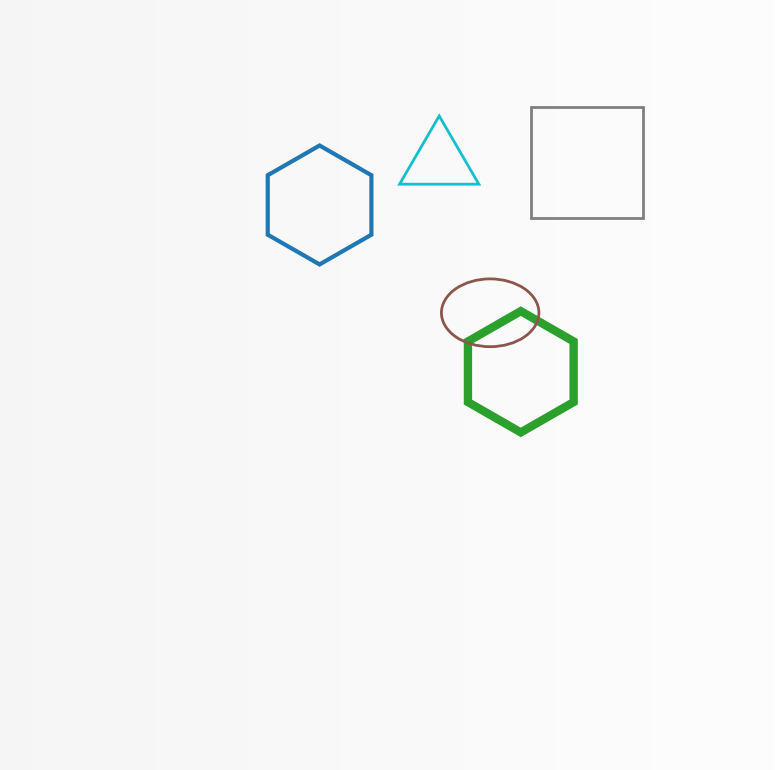[{"shape": "hexagon", "thickness": 1.5, "radius": 0.39, "center": [0.412, 0.734]}, {"shape": "hexagon", "thickness": 3, "radius": 0.39, "center": [0.672, 0.517]}, {"shape": "oval", "thickness": 1, "radius": 0.31, "center": [0.632, 0.594]}, {"shape": "square", "thickness": 1, "radius": 0.36, "center": [0.758, 0.789]}, {"shape": "triangle", "thickness": 1, "radius": 0.3, "center": [0.567, 0.79]}]